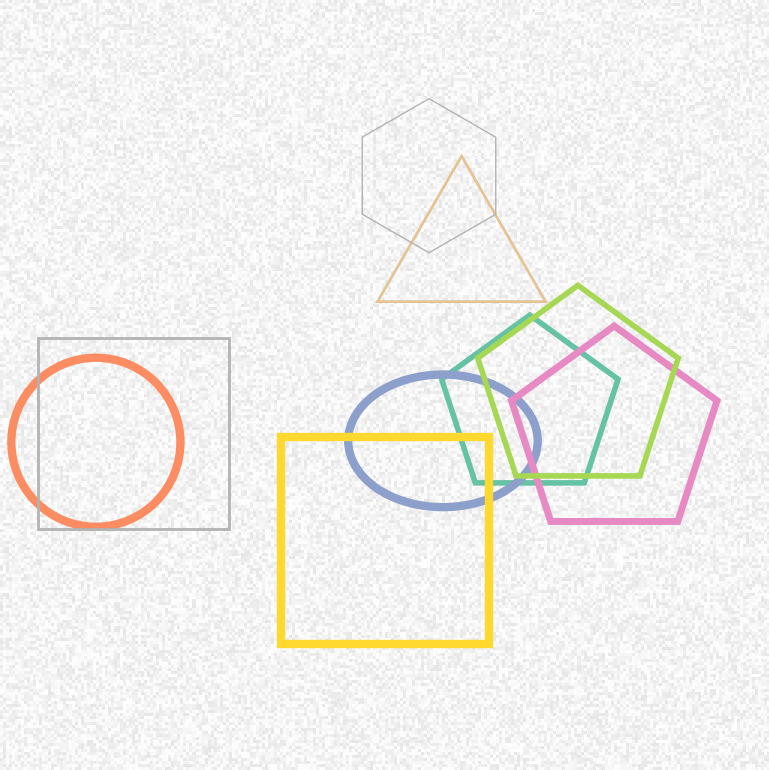[{"shape": "pentagon", "thickness": 2, "radius": 0.6, "center": [0.688, 0.47]}, {"shape": "circle", "thickness": 3, "radius": 0.55, "center": [0.125, 0.426]}, {"shape": "oval", "thickness": 3, "radius": 0.62, "center": [0.575, 0.427]}, {"shape": "pentagon", "thickness": 2.5, "radius": 0.7, "center": [0.798, 0.436]}, {"shape": "pentagon", "thickness": 2, "radius": 0.68, "center": [0.751, 0.493]}, {"shape": "square", "thickness": 3, "radius": 0.67, "center": [0.5, 0.298]}, {"shape": "triangle", "thickness": 1, "radius": 0.63, "center": [0.599, 0.671]}, {"shape": "square", "thickness": 1, "radius": 0.62, "center": [0.173, 0.437]}, {"shape": "hexagon", "thickness": 0.5, "radius": 0.5, "center": [0.557, 0.772]}]